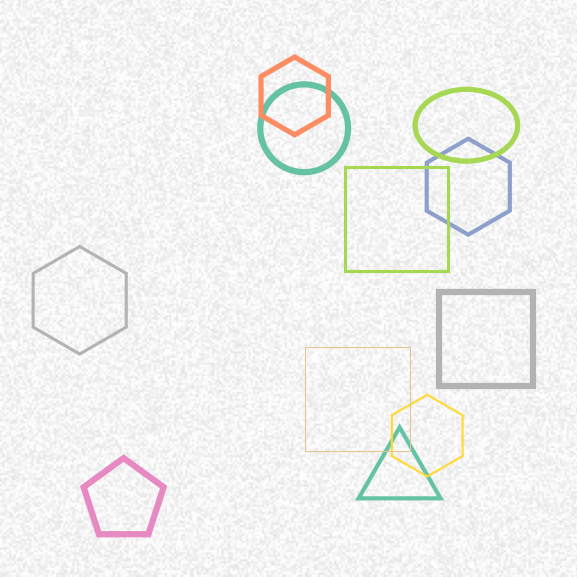[{"shape": "circle", "thickness": 3, "radius": 0.38, "center": [0.527, 0.777]}, {"shape": "triangle", "thickness": 2, "radius": 0.41, "center": [0.692, 0.177]}, {"shape": "hexagon", "thickness": 2.5, "radius": 0.34, "center": [0.51, 0.833]}, {"shape": "hexagon", "thickness": 2, "radius": 0.42, "center": [0.811, 0.676]}, {"shape": "pentagon", "thickness": 3, "radius": 0.36, "center": [0.214, 0.133]}, {"shape": "oval", "thickness": 2.5, "radius": 0.44, "center": [0.808, 0.782]}, {"shape": "square", "thickness": 1.5, "radius": 0.45, "center": [0.686, 0.62]}, {"shape": "hexagon", "thickness": 1, "radius": 0.35, "center": [0.74, 0.245]}, {"shape": "square", "thickness": 0.5, "radius": 0.45, "center": [0.619, 0.309]}, {"shape": "hexagon", "thickness": 1.5, "radius": 0.47, "center": [0.138, 0.479]}, {"shape": "square", "thickness": 3, "radius": 0.41, "center": [0.841, 0.412]}]